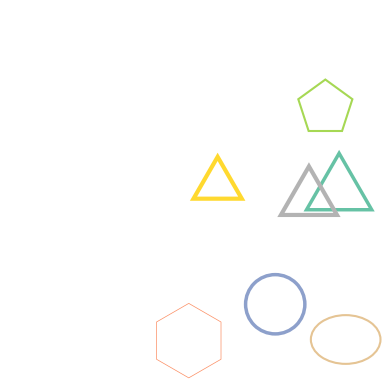[{"shape": "triangle", "thickness": 2.5, "radius": 0.49, "center": [0.881, 0.504]}, {"shape": "hexagon", "thickness": 0.5, "radius": 0.48, "center": [0.49, 0.115]}, {"shape": "circle", "thickness": 2.5, "radius": 0.38, "center": [0.715, 0.21]}, {"shape": "pentagon", "thickness": 1.5, "radius": 0.37, "center": [0.845, 0.72]}, {"shape": "triangle", "thickness": 3, "radius": 0.36, "center": [0.565, 0.52]}, {"shape": "oval", "thickness": 1.5, "radius": 0.45, "center": [0.898, 0.118]}, {"shape": "triangle", "thickness": 3, "radius": 0.42, "center": [0.802, 0.484]}]